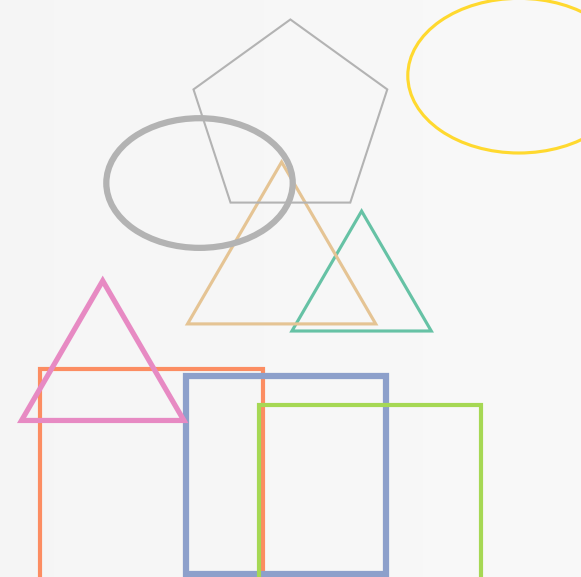[{"shape": "triangle", "thickness": 1.5, "radius": 0.69, "center": [0.622, 0.495]}, {"shape": "square", "thickness": 2, "radius": 0.96, "center": [0.261, 0.169]}, {"shape": "square", "thickness": 3, "radius": 0.86, "center": [0.492, 0.177]}, {"shape": "triangle", "thickness": 2.5, "radius": 0.81, "center": [0.177, 0.352]}, {"shape": "square", "thickness": 2, "radius": 0.95, "center": [0.636, 0.107]}, {"shape": "oval", "thickness": 1.5, "radius": 0.96, "center": [0.893, 0.868]}, {"shape": "triangle", "thickness": 1.5, "radius": 0.93, "center": [0.485, 0.532]}, {"shape": "oval", "thickness": 3, "radius": 0.8, "center": [0.343, 0.682]}, {"shape": "pentagon", "thickness": 1, "radius": 0.88, "center": [0.5, 0.79]}]